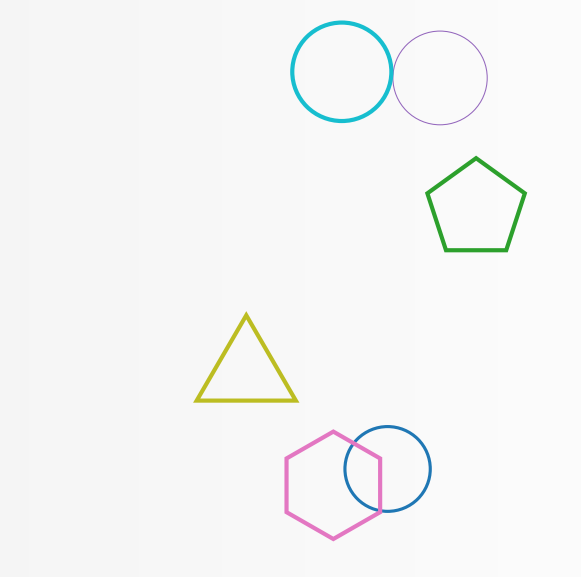[{"shape": "circle", "thickness": 1.5, "radius": 0.37, "center": [0.667, 0.187]}, {"shape": "pentagon", "thickness": 2, "radius": 0.44, "center": [0.819, 0.637]}, {"shape": "circle", "thickness": 0.5, "radius": 0.41, "center": [0.757, 0.864]}, {"shape": "hexagon", "thickness": 2, "radius": 0.46, "center": [0.573, 0.159]}, {"shape": "triangle", "thickness": 2, "radius": 0.49, "center": [0.424, 0.355]}, {"shape": "circle", "thickness": 2, "radius": 0.43, "center": [0.588, 0.875]}]